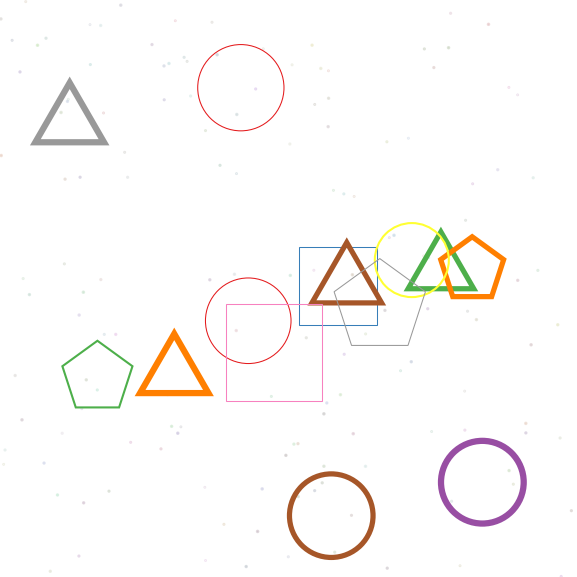[{"shape": "circle", "thickness": 0.5, "radius": 0.37, "center": [0.43, 0.444]}, {"shape": "circle", "thickness": 0.5, "radius": 0.37, "center": [0.417, 0.847]}, {"shape": "square", "thickness": 0.5, "radius": 0.34, "center": [0.585, 0.504]}, {"shape": "pentagon", "thickness": 1, "radius": 0.32, "center": [0.169, 0.345]}, {"shape": "triangle", "thickness": 2.5, "radius": 0.33, "center": [0.763, 0.532]}, {"shape": "circle", "thickness": 3, "radius": 0.36, "center": [0.835, 0.164]}, {"shape": "triangle", "thickness": 3, "radius": 0.34, "center": [0.302, 0.353]}, {"shape": "pentagon", "thickness": 2.5, "radius": 0.29, "center": [0.818, 0.532]}, {"shape": "circle", "thickness": 1, "radius": 0.32, "center": [0.713, 0.549]}, {"shape": "circle", "thickness": 2.5, "radius": 0.36, "center": [0.574, 0.106]}, {"shape": "triangle", "thickness": 2.5, "radius": 0.35, "center": [0.6, 0.509]}, {"shape": "square", "thickness": 0.5, "radius": 0.42, "center": [0.474, 0.389]}, {"shape": "triangle", "thickness": 3, "radius": 0.34, "center": [0.121, 0.787]}, {"shape": "pentagon", "thickness": 0.5, "radius": 0.42, "center": [0.658, 0.468]}]